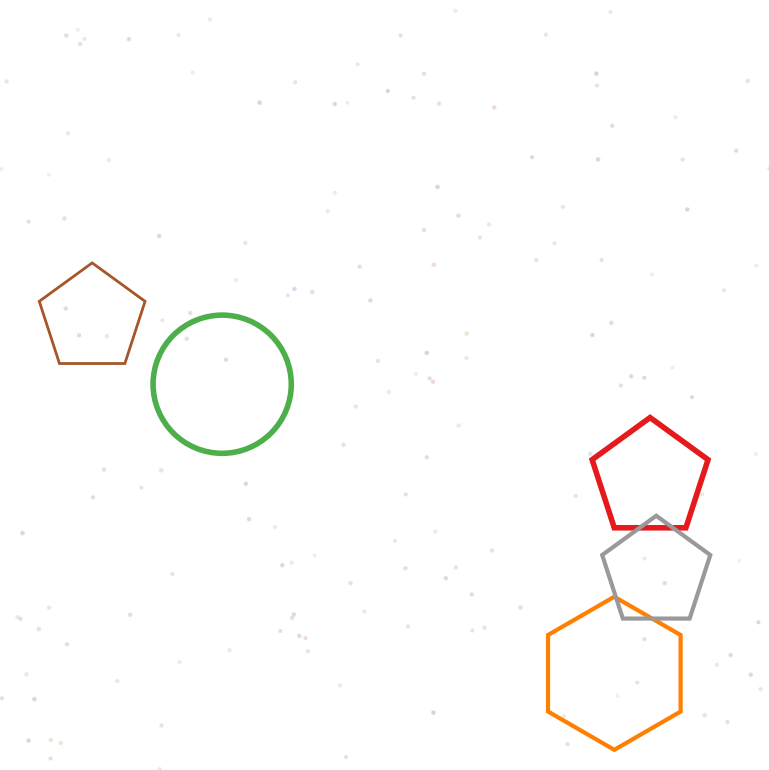[{"shape": "pentagon", "thickness": 2, "radius": 0.4, "center": [0.844, 0.379]}, {"shape": "circle", "thickness": 2, "radius": 0.45, "center": [0.289, 0.501]}, {"shape": "hexagon", "thickness": 1.5, "radius": 0.5, "center": [0.798, 0.126]}, {"shape": "pentagon", "thickness": 1, "radius": 0.36, "center": [0.12, 0.586]}, {"shape": "pentagon", "thickness": 1.5, "radius": 0.37, "center": [0.852, 0.256]}]